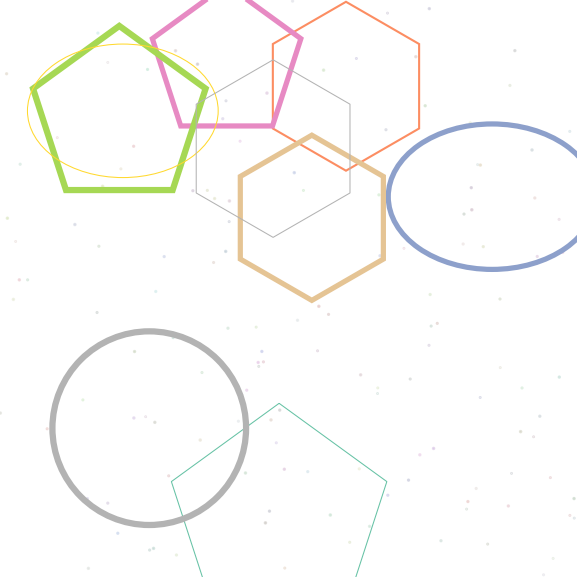[{"shape": "pentagon", "thickness": 0.5, "radius": 0.98, "center": [0.483, 0.105]}, {"shape": "hexagon", "thickness": 1, "radius": 0.73, "center": [0.599, 0.85]}, {"shape": "oval", "thickness": 2.5, "radius": 0.9, "center": [0.852, 0.659]}, {"shape": "pentagon", "thickness": 2.5, "radius": 0.68, "center": [0.392, 0.89]}, {"shape": "pentagon", "thickness": 3, "radius": 0.79, "center": [0.207, 0.797]}, {"shape": "oval", "thickness": 0.5, "radius": 0.83, "center": [0.213, 0.807]}, {"shape": "hexagon", "thickness": 2.5, "radius": 0.72, "center": [0.54, 0.622]}, {"shape": "hexagon", "thickness": 0.5, "radius": 0.77, "center": [0.473, 0.742]}, {"shape": "circle", "thickness": 3, "radius": 0.84, "center": [0.258, 0.258]}]